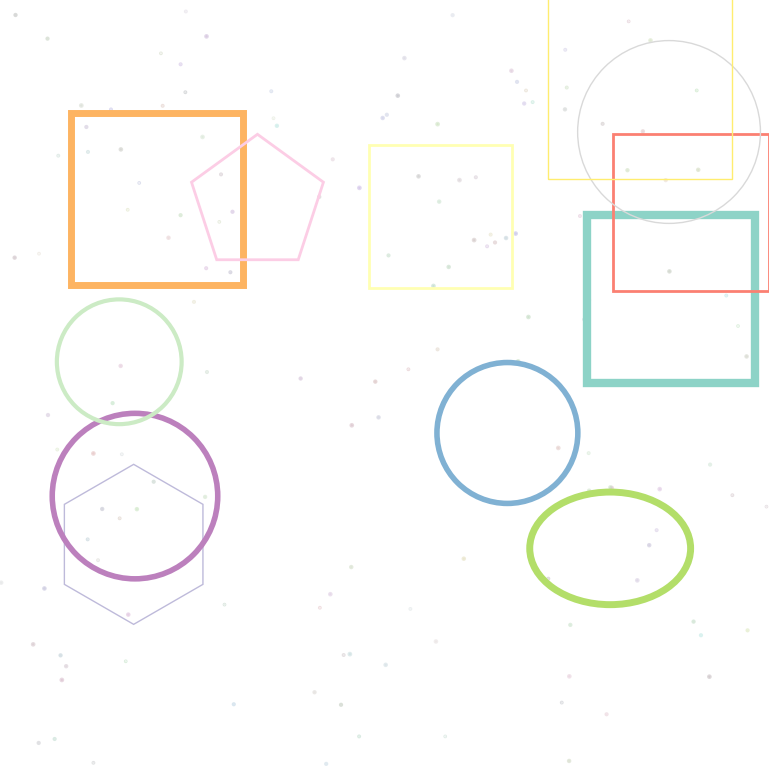[{"shape": "square", "thickness": 3, "radius": 0.54, "center": [0.872, 0.612]}, {"shape": "square", "thickness": 1, "radius": 0.47, "center": [0.572, 0.719]}, {"shape": "hexagon", "thickness": 0.5, "radius": 0.52, "center": [0.174, 0.293]}, {"shape": "square", "thickness": 1, "radius": 0.51, "center": [0.897, 0.724]}, {"shape": "circle", "thickness": 2, "radius": 0.46, "center": [0.659, 0.438]}, {"shape": "square", "thickness": 2.5, "radius": 0.56, "center": [0.203, 0.741]}, {"shape": "oval", "thickness": 2.5, "radius": 0.52, "center": [0.792, 0.288]}, {"shape": "pentagon", "thickness": 1, "radius": 0.45, "center": [0.334, 0.736]}, {"shape": "circle", "thickness": 0.5, "radius": 0.59, "center": [0.869, 0.829]}, {"shape": "circle", "thickness": 2, "radius": 0.54, "center": [0.175, 0.356]}, {"shape": "circle", "thickness": 1.5, "radius": 0.41, "center": [0.155, 0.53]}, {"shape": "square", "thickness": 0.5, "radius": 0.6, "center": [0.831, 0.887]}]